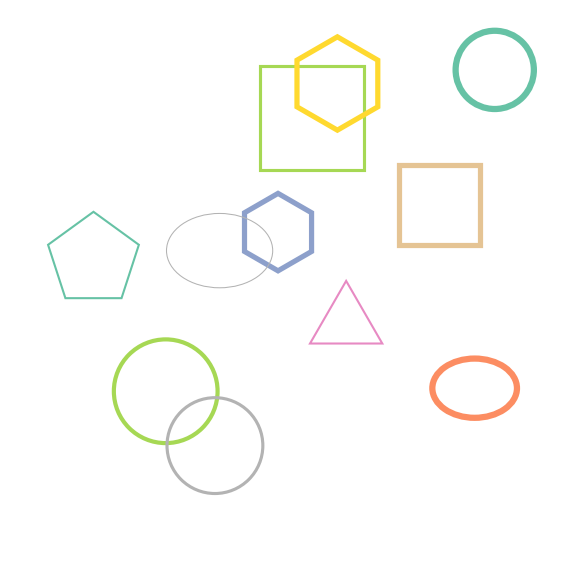[{"shape": "circle", "thickness": 3, "radius": 0.34, "center": [0.857, 0.878]}, {"shape": "pentagon", "thickness": 1, "radius": 0.41, "center": [0.162, 0.55]}, {"shape": "oval", "thickness": 3, "radius": 0.37, "center": [0.822, 0.327]}, {"shape": "hexagon", "thickness": 2.5, "radius": 0.34, "center": [0.481, 0.597]}, {"shape": "triangle", "thickness": 1, "radius": 0.36, "center": [0.599, 0.44]}, {"shape": "circle", "thickness": 2, "radius": 0.45, "center": [0.287, 0.322]}, {"shape": "square", "thickness": 1.5, "radius": 0.45, "center": [0.54, 0.795]}, {"shape": "hexagon", "thickness": 2.5, "radius": 0.4, "center": [0.584, 0.855]}, {"shape": "square", "thickness": 2.5, "radius": 0.35, "center": [0.761, 0.644]}, {"shape": "oval", "thickness": 0.5, "radius": 0.46, "center": [0.38, 0.565]}, {"shape": "circle", "thickness": 1.5, "radius": 0.41, "center": [0.372, 0.228]}]